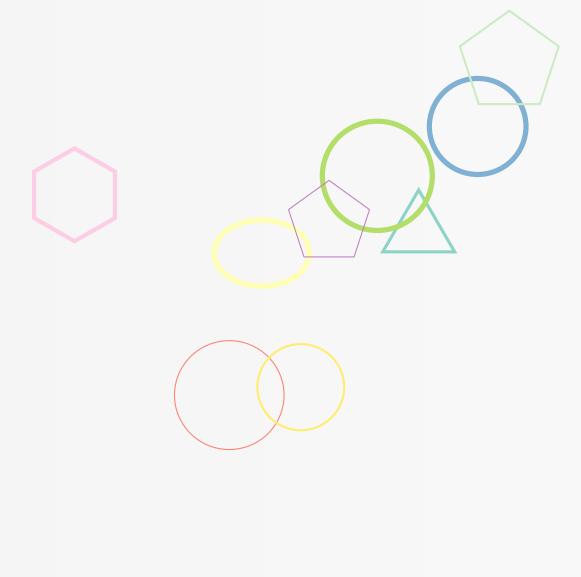[{"shape": "triangle", "thickness": 1.5, "radius": 0.36, "center": [0.72, 0.599]}, {"shape": "oval", "thickness": 2.5, "radius": 0.41, "center": [0.45, 0.561]}, {"shape": "circle", "thickness": 0.5, "radius": 0.47, "center": [0.394, 0.315]}, {"shape": "circle", "thickness": 2.5, "radius": 0.42, "center": [0.822, 0.78]}, {"shape": "circle", "thickness": 2.5, "radius": 0.47, "center": [0.649, 0.695]}, {"shape": "hexagon", "thickness": 2, "radius": 0.4, "center": [0.128, 0.662]}, {"shape": "pentagon", "thickness": 0.5, "radius": 0.37, "center": [0.566, 0.614]}, {"shape": "pentagon", "thickness": 1, "radius": 0.45, "center": [0.876, 0.891]}, {"shape": "circle", "thickness": 1, "radius": 0.37, "center": [0.517, 0.329]}]